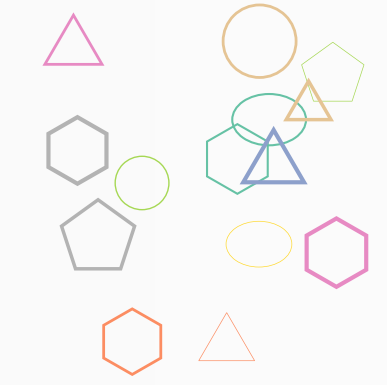[{"shape": "hexagon", "thickness": 1.5, "radius": 0.45, "center": [0.613, 0.587]}, {"shape": "oval", "thickness": 1.5, "radius": 0.48, "center": [0.695, 0.689]}, {"shape": "hexagon", "thickness": 2, "radius": 0.43, "center": [0.341, 0.113]}, {"shape": "triangle", "thickness": 0.5, "radius": 0.42, "center": [0.585, 0.105]}, {"shape": "triangle", "thickness": 3, "radius": 0.45, "center": [0.706, 0.572]}, {"shape": "triangle", "thickness": 2, "radius": 0.43, "center": [0.19, 0.875]}, {"shape": "hexagon", "thickness": 3, "radius": 0.44, "center": [0.868, 0.344]}, {"shape": "pentagon", "thickness": 0.5, "radius": 0.42, "center": [0.859, 0.806]}, {"shape": "circle", "thickness": 1, "radius": 0.35, "center": [0.367, 0.525]}, {"shape": "oval", "thickness": 0.5, "radius": 0.42, "center": [0.668, 0.366]}, {"shape": "triangle", "thickness": 2.5, "radius": 0.33, "center": [0.796, 0.723]}, {"shape": "circle", "thickness": 2, "radius": 0.47, "center": [0.67, 0.893]}, {"shape": "hexagon", "thickness": 3, "radius": 0.43, "center": [0.2, 0.609]}, {"shape": "pentagon", "thickness": 2.5, "radius": 0.5, "center": [0.253, 0.382]}]